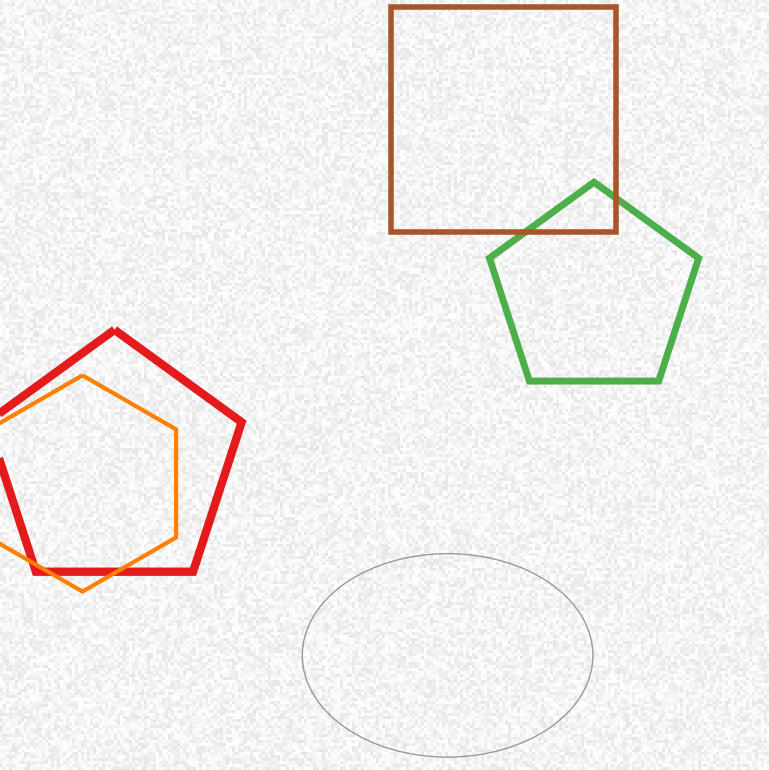[{"shape": "pentagon", "thickness": 3, "radius": 0.87, "center": [0.149, 0.398]}, {"shape": "pentagon", "thickness": 2.5, "radius": 0.71, "center": [0.771, 0.621]}, {"shape": "hexagon", "thickness": 1.5, "radius": 0.7, "center": [0.107, 0.372]}, {"shape": "square", "thickness": 2, "radius": 0.73, "center": [0.654, 0.845]}, {"shape": "oval", "thickness": 0.5, "radius": 0.94, "center": [0.581, 0.149]}]